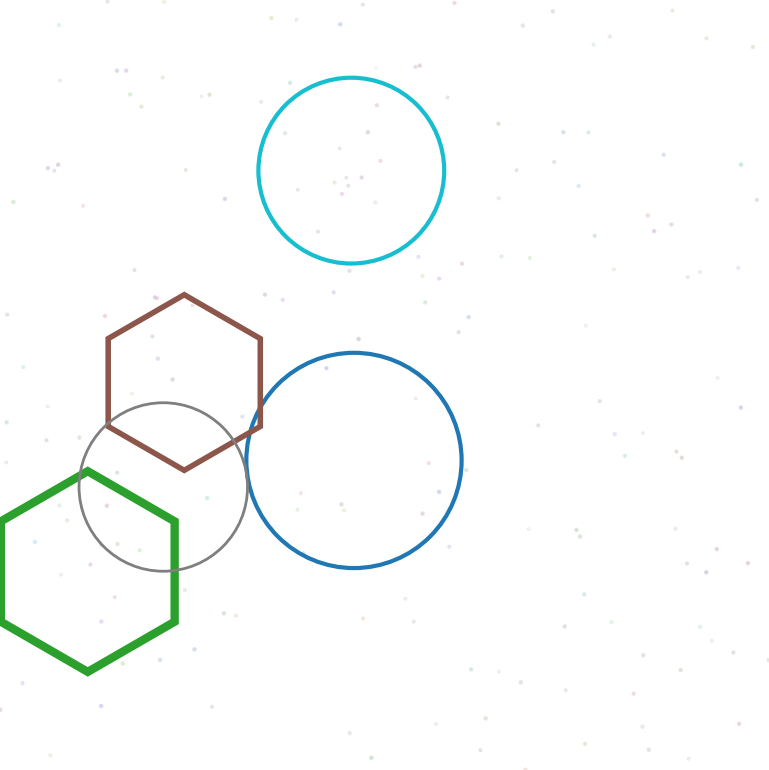[{"shape": "circle", "thickness": 1.5, "radius": 0.7, "center": [0.46, 0.402]}, {"shape": "hexagon", "thickness": 3, "radius": 0.65, "center": [0.114, 0.258]}, {"shape": "hexagon", "thickness": 2, "radius": 0.57, "center": [0.239, 0.503]}, {"shape": "circle", "thickness": 1, "radius": 0.55, "center": [0.212, 0.368]}, {"shape": "circle", "thickness": 1.5, "radius": 0.6, "center": [0.456, 0.778]}]